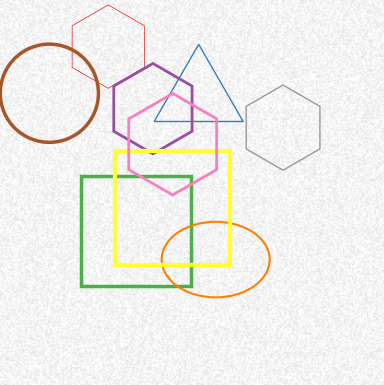[{"shape": "hexagon", "thickness": 0.5, "radius": 0.54, "center": [0.281, 0.879]}, {"shape": "triangle", "thickness": 1, "radius": 0.67, "center": [0.516, 0.751]}, {"shape": "square", "thickness": 2.5, "radius": 0.72, "center": [0.353, 0.4]}, {"shape": "hexagon", "thickness": 2, "radius": 0.59, "center": [0.397, 0.718]}, {"shape": "oval", "thickness": 1.5, "radius": 0.7, "center": [0.56, 0.326]}, {"shape": "square", "thickness": 3, "radius": 0.74, "center": [0.448, 0.46]}, {"shape": "circle", "thickness": 2.5, "radius": 0.64, "center": [0.128, 0.758]}, {"shape": "hexagon", "thickness": 2, "radius": 0.66, "center": [0.449, 0.625]}, {"shape": "hexagon", "thickness": 1, "radius": 0.55, "center": [0.735, 0.668]}]